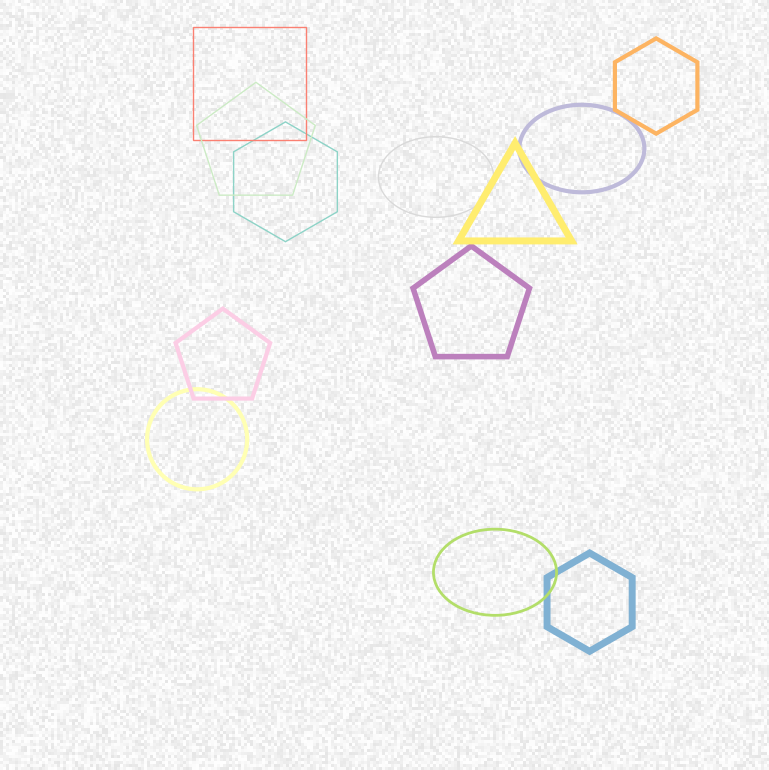[{"shape": "hexagon", "thickness": 0.5, "radius": 0.39, "center": [0.371, 0.764]}, {"shape": "circle", "thickness": 1.5, "radius": 0.33, "center": [0.256, 0.43]}, {"shape": "oval", "thickness": 1.5, "radius": 0.41, "center": [0.756, 0.807]}, {"shape": "square", "thickness": 0.5, "radius": 0.36, "center": [0.324, 0.891]}, {"shape": "hexagon", "thickness": 2.5, "radius": 0.32, "center": [0.766, 0.218]}, {"shape": "hexagon", "thickness": 1.5, "radius": 0.31, "center": [0.852, 0.888]}, {"shape": "oval", "thickness": 1, "radius": 0.4, "center": [0.643, 0.257]}, {"shape": "pentagon", "thickness": 1.5, "radius": 0.32, "center": [0.289, 0.535]}, {"shape": "oval", "thickness": 0.5, "radius": 0.37, "center": [0.566, 0.77]}, {"shape": "pentagon", "thickness": 2, "radius": 0.4, "center": [0.612, 0.601]}, {"shape": "pentagon", "thickness": 0.5, "radius": 0.41, "center": [0.332, 0.812]}, {"shape": "triangle", "thickness": 2.5, "radius": 0.42, "center": [0.669, 0.73]}]